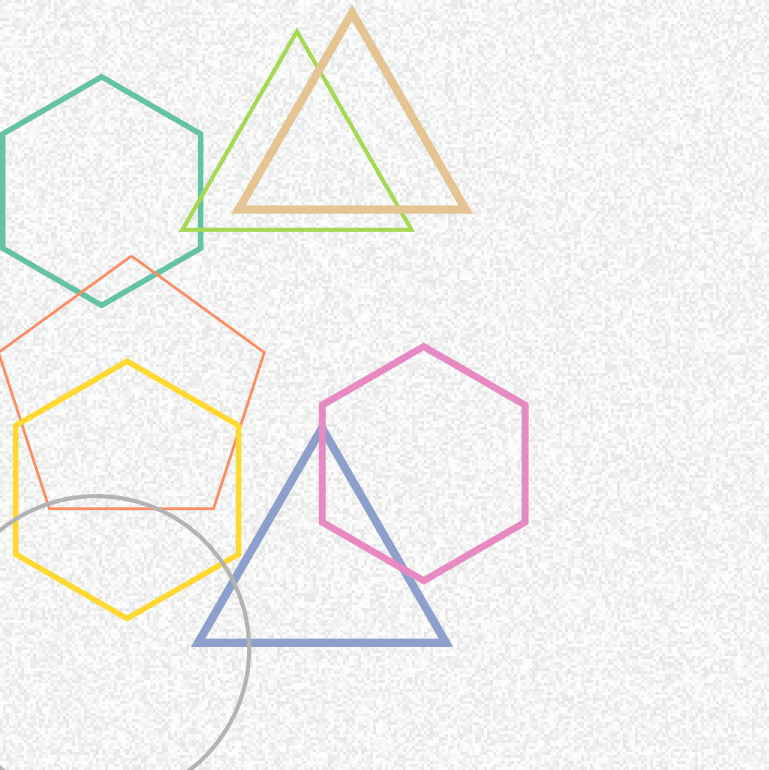[{"shape": "hexagon", "thickness": 2, "radius": 0.74, "center": [0.132, 0.752]}, {"shape": "pentagon", "thickness": 1, "radius": 0.91, "center": [0.171, 0.486]}, {"shape": "triangle", "thickness": 3, "radius": 0.93, "center": [0.418, 0.258]}, {"shape": "hexagon", "thickness": 2.5, "radius": 0.76, "center": [0.55, 0.398]}, {"shape": "triangle", "thickness": 1.5, "radius": 0.86, "center": [0.386, 0.787]}, {"shape": "hexagon", "thickness": 2, "radius": 0.84, "center": [0.165, 0.364]}, {"shape": "triangle", "thickness": 3, "radius": 0.85, "center": [0.457, 0.813]}, {"shape": "circle", "thickness": 1.5, "radius": 0.99, "center": [0.125, 0.157]}]